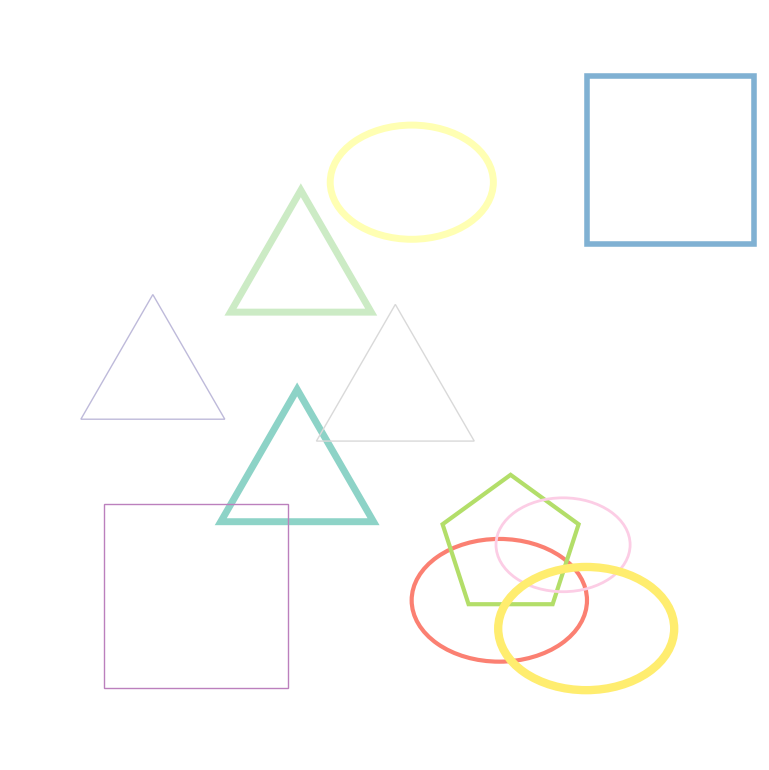[{"shape": "triangle", "thickness": 2.5, "radius": 0.57, "center": [0.386, 0.38]}, {"shape": "oval", "thickness": 2.5, "radius": 0.53, "center": [0.535, 0.763]}, {"shape": "triangle", "thickness": 0.5, "radius": 0.54, "center": [0.198, 0.51]}, {"shape": "oval", "thickness": 1.5, "radius": 0.57, "center": [0.648, 0.22]}, {"shape": "square", "thickness": 2, "radius": 0.54, "center": [0.871, 0.792]}, {"shape": "pentagon", "thickness": 1.5, "radius": 0.46, "center": [0.663, 0.29]}, {"shape": "oval", "thickness": 1, "radius": 0.44, "center": [0.731, 0.293]}, {"shape": "triangle", "thickness": 0.5, "radius": 0.59, "center": [0.513, 0.486]}, {"shape": "square", "thickness": 0.5, "radius": 0.6, "center": [0.255, 0.226]}, {"shape": "triangle", "thickness": 2.5, "radius": 0.53, "center": [0.391, 0.647]}, {"shape": "oval", "thickness": 3, "radius": 0.57, "center": [0.761, 0.184]}]